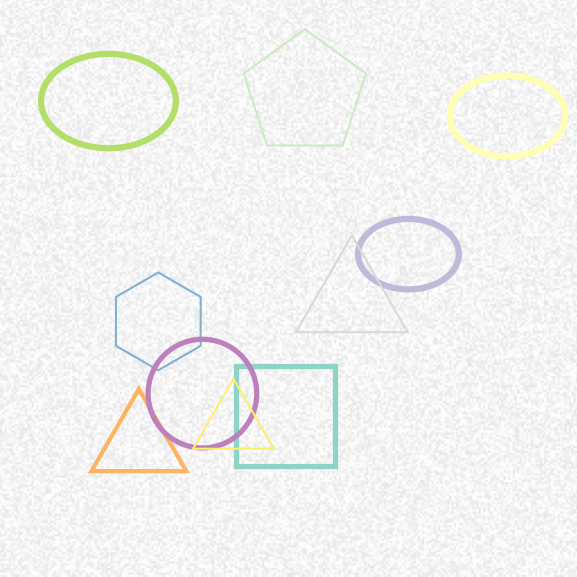[{"shape": "square", "thickness": 2.5, "radius": 0.43, "center": [0.494, 0.279]}, {"shape": "oval", "thickness": 3, "radius": 0.5, "center": [0.879, 0.798]}, {"shape": "oval", "thickness": 3, "radius": 0.44, "center": [0.707, 0.559]}, {"shape": "hexagon", "thickness": 1, "radius": 0.42, "center": [0.274, 0.443]}, {"shape": "triangle", "thickness": 2, "radius": 0.47, "center": [0.24, 0.231]}, {"shape": "oval", "thickness": 3, "radius": 0.58, "center": [0.188, 0.824]}, {"shape": "triangle", "thickness": 1, "radius": 0.56, "center": [0.609, 0.48]}, {"shape": "circle", "thickness": 2.5, "radius": 0.47, "center": [0.351, 0.318]}, {"shape": "pentagon", "thickness": 1, "radius": 0.56, "center": [0.528, 0.837]}, {"shape": "triangle", "thickness": 1, "radius": 0.4, "center": [0.404, 0.262]}]